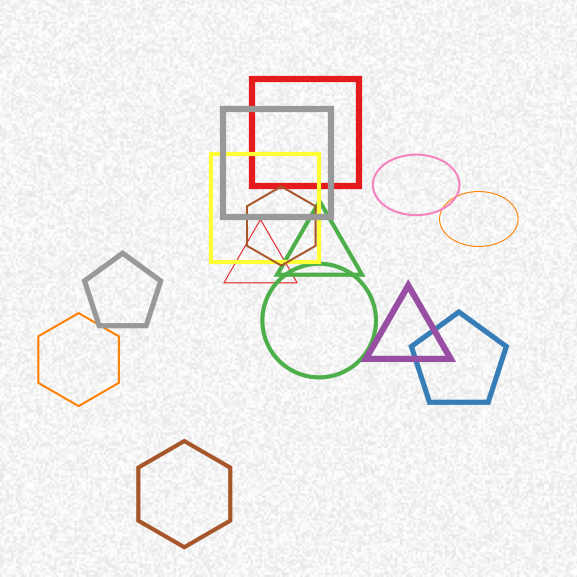[{"shape": "triangle", "thickness": 0.5, "radius": 0.37, "center": [0.451, 0.546]}, {"shape": "square", "thickness": 3, "radius": 0.46, "center": [0.529, 0.769]}, {"shape": "pentagon", "thickness": 2.5, "radius": 0.43, "center": [0.795, 0.372]}, {"shape": "triangle", "thickness": 2, "radius": 0.42, "center": [0.553, 0.566]}, {"shape": "circle", "thickness": 2, "radius": 0.49, "center": [0.553, 0.444]}, {"shape": "triangle", "thickness": 3, "radius": 0.42, "center": [0.707, 0.42]}, {"shape": "oval", "thickness": 0.5, "radius": 0.34, "center": [0.829, 0.62]}, {"shape": "hexagon", "thickness": 1, "radius": 0.4, "center": [0.136, 0.376]}, {"shape": "square", "thickness": 2, "radius": 0.47, "center": [0.459, 0.639]}, {"shape": "hexagon", "thickness": 1, "radius": 0.34, "center": [0.487, 0.608]}, {"shape": "hexagon", "thickness": 2, "radius": 0.46, "center": [0.319, 0.143]}, {"shape": "oval", "thickness": 1, "radius": 0.37, "center": [0.721, 0.679]}, {"shape": "pentagon", "thickness": 2.5, "radius": 0.35, "center": [0.212, 0.491]}, {"shape": "square", "thickness": 3, "radius": 0.47, "center": [0.479, 0.716]}]